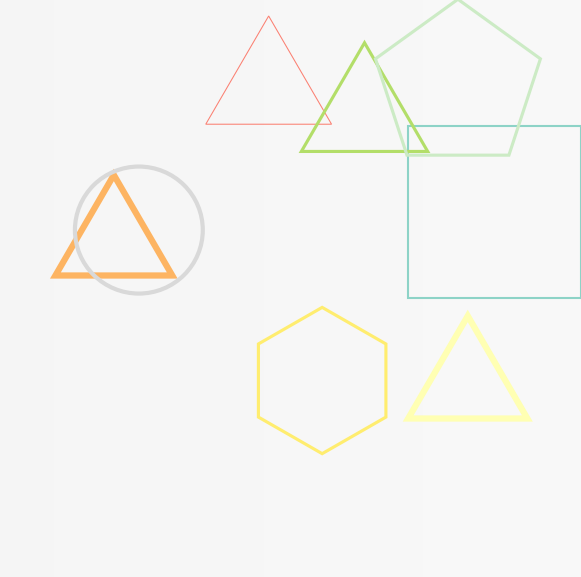[{"shape": "square", "thickness": 1, "radius": 0.75, "center": [0.851, 0.632]}, {"shape": "triangle", "thickness": 3, "radius": 0.59, "center": [0.805, 0.334]}, {"shape": "triangle", "thickness": 0.5, "radius": 0.62, "center": [0.462, 0.847]}, {"shape": "triangle", "thickness": 3, "radius": 0.58, "center": [0.196, 0.58]}, {"shape": "triangle", "thickness": 1.5, "radius": 0.63, "center": [0.627, 0.8]}, {"shape": "circle", "thickness": 2, "radius": 0.55, "center": [0.239, 0.601]}, {"shape": "pentagon", "thickness": 1.5, "radius": 0.75, "center": [0.788, 0.851]}, {"shape": "hexagon", "thickness": 1.5, "radius": 0.63, "center": [0.554, 0.34]}]